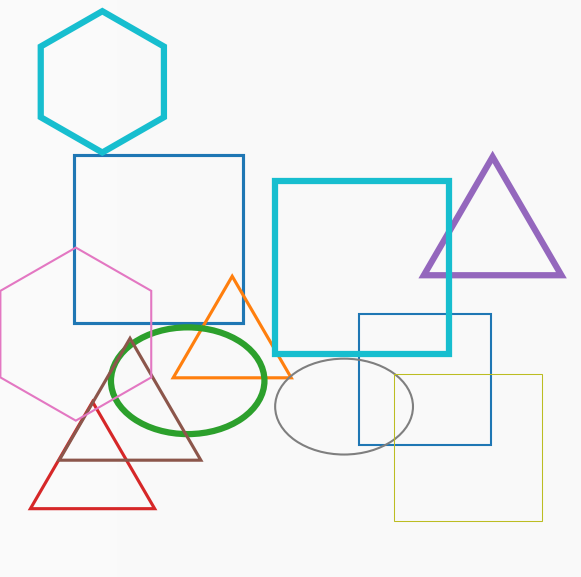[{"shape": "square", "thickness": 1, "radius": 0.56, "center": [0.731, 0.342]}, {"shape": "square", "thickness": 1.5, "radius": 0.73, "center": [0.272, 0.585]}, {"shape": "triangle", "thickness": 1.5, "radius": 0.59, "center": [0.399, 0.404]}, {"shape": "oval", "thickness": 3, "radius": 0.66, "center": [0.323, 0.34]}, {"shape": "triangle", "thickness": 1.5, "radius": 0.62, "center": [0.159, 0.18]}, {"shape": "triangle", "thickness": 3, "radius": 0.68, "center": [0.848, 0.591]}, {"shape": "triangle", "thickness": 1.5, "radius": 0.7, "center": [0.224, 0.273]}, {"shape": "hexagon", "thickness": 1, "radius": 0.75, "center": [0.13, 0.421]}, {"shape": "oval", "thickness": 1, "radius": 0.59, "center": [0.592, 0.295]}, {"shape": "square", "thickness": 0.5, "radius": 0.64, "center": [0.805, 0.225]}, {"shape": "hexagon", "thickness": 3, "radius": 0.61, "center": [0.176, 0.857]}, {"shape": "square", "thickness": 3, "radius": 0.75, "center": [0.622, 0.536]}]